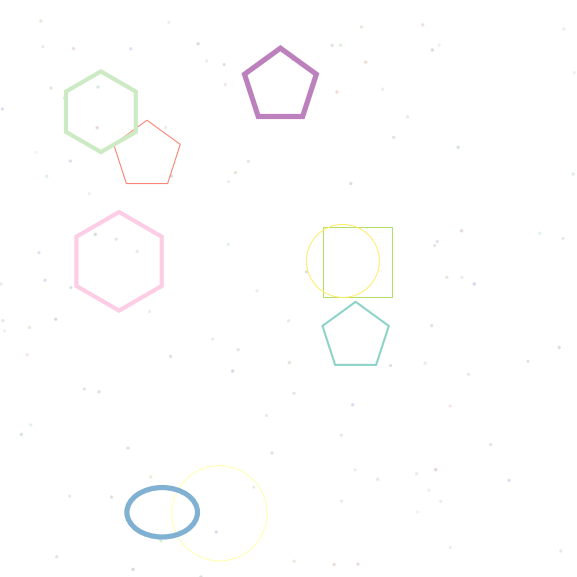[{"shape": "pentagon", "thickness": 1, "radius": 0.3, "center": [0.616, 0.416]}, {"shape": "circle", "thickness": 0.5, "radius": 0.41, "center": [0.38, 0.11]}, {"shape": "pentagon", "thickness": 0.5, "radius": 0.3, "center": [0.255, 0.73]}, {"shape": "oval", "thickness": 2.5, "radius": 0.31, "center": [0.281, 0.112]}, {"shape": "square", "thickness": 0.5, "radius": 0.3, "center": [0.619, 0.546]}, {"shape": "hexagon", "thickness": 2, "radius": 0.43, "center": [0.206, 0.547]}, {"shape": "pentagon", "thickness": 2.5, "radius": 0.33, "center": [0.486, 0.85]}, {"shape": "hexagon", "thickness": 2, "radius": 0.35, "center": [0.175, 0.806]}, {"shape": "circle", "thickness": 0.5, "radius": 0.32, "center": [0.594, 0.547]}]